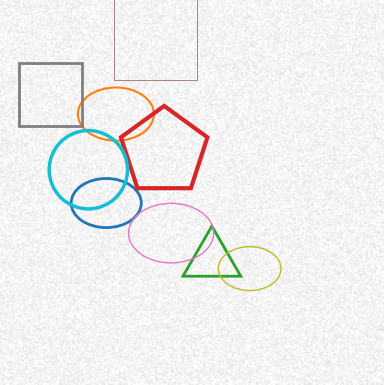[{"shape": "oval", "thickness": 2, "radius": 0.46, "center": [0.276, 0.473]}, {"shape": "oval", "thickness": 1.5, "radius": 0.49, "center": [0.301, 0.704]}, {"shape": "triangle", "thickness": 2, "radius": 0.43, "center": [0.55, 0.326]}, {"shape": "pentagon", "thickness": 3, "radius": 0.59, "center": [0.426, 0.607]}, {"shape": "square", "thickness": 0.5, "radius": 0.54, "center": [0.404, 0.899]}, {"shape": "oval", "thickness": 1, "radius": 0.55, "center": [0.444, 0.395]}, {"shape": "square", "thickness": 2, "radius": 0.41, "center": [0.132, 0.755]}, {"shape": "oval", "thickness": 1, "radius": 0.41, "center": [0.649, 0.302]}, {"shape": "circle", "thickness": 2.5, "radius": 0.51, "center": [0.229, 0.559]}]